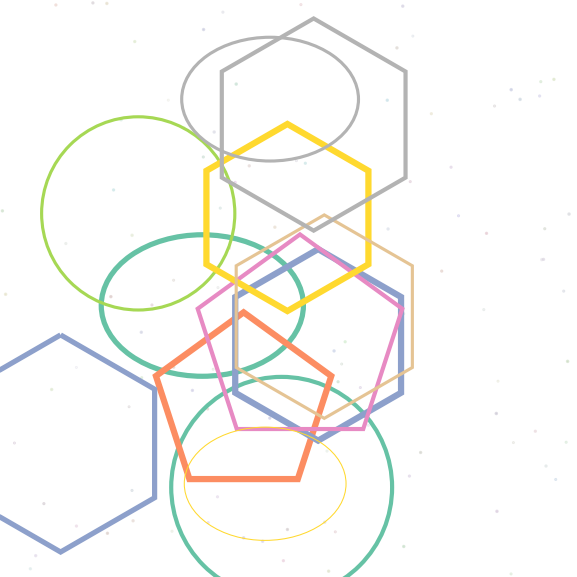[{"shape": "circle", "thickness": 2, "radius": 0.96, "center": [0.488, 0.155]}, {"shape": "oval", "thickness": 2.5, "radius": 0.88, "center": [0.35, 0.47]}, {"shape": "pentagon", "thickness": 3, "radius": 0.8, "center": [0.422, 0.299]}, {"shape": "hexagon", "thickness": 2.5, "radius": 0.94, "center": [0.105, 0.231]}, {"shape": "hexagon", "thickness": 3, "radius": 0.83, "center": [0.551, 0.402]}, {"shape": "pentagon", "thickness": 2, "radius": 0.93, "center": [0.519, 0.407]}, {"shape": "circle", "thickness": 1.5, "radius": 0.84, "center": [0.239, 0.63]}, {"shape": "hexagon", "thickness": 3, "radius": 0.81, "center": [0.498, 0.622]}, {"shape": "oval", "thickness": 0.5, "radius": 0.7, "center": [0.459, 0.161]}, {"shape": "hexagon", "thickness": 1.5, "radius": 0.88, "center": [0.562, 0.451]}, {"shape": "hexagon", "thickness": 2, "radius": 0.92, "center": [0.543, 0.783]}, {"shape": "oval", "thickness": 1.5, "radius": 0.77, "center": [0.468, 0.827]}]